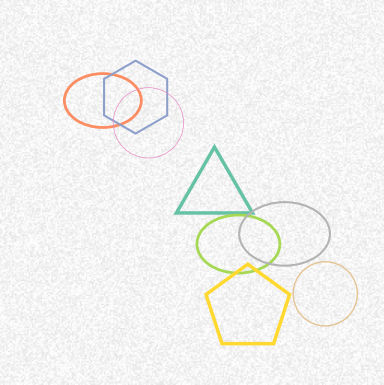[{"shape": "triangle", "thickness": 2.5, "radius": 0.57, "center": [0.557, 0.504]}, {"shape": "oval", "thickness": 2, "radius": 0.5, "center": [0.267, 0.739]}, {"shape": "hexagon", "thickness": 1.5, "radius": 0.47, "center": [0.352, 0.748]}, {"shape": "circle", "thickness": 0.5, "radius": 0.46, "center": [0.386, 0.681]}, {"shape": "oval", "thickness": 2, "radius": 0.54, "center": [0.619, 0.366]}, {"shape": "pentagon", "thickness": 2.5, "radius": 0.57, "center": [0.644, 0.2]}, {"shape": "circle", "thickness": 1, "radius": 0.42, "center": [0.845, 0.237]}, {"shape": "oval", "thickness": 1.5, "radius": 0.59, "center": [0.739, 0.392]}]